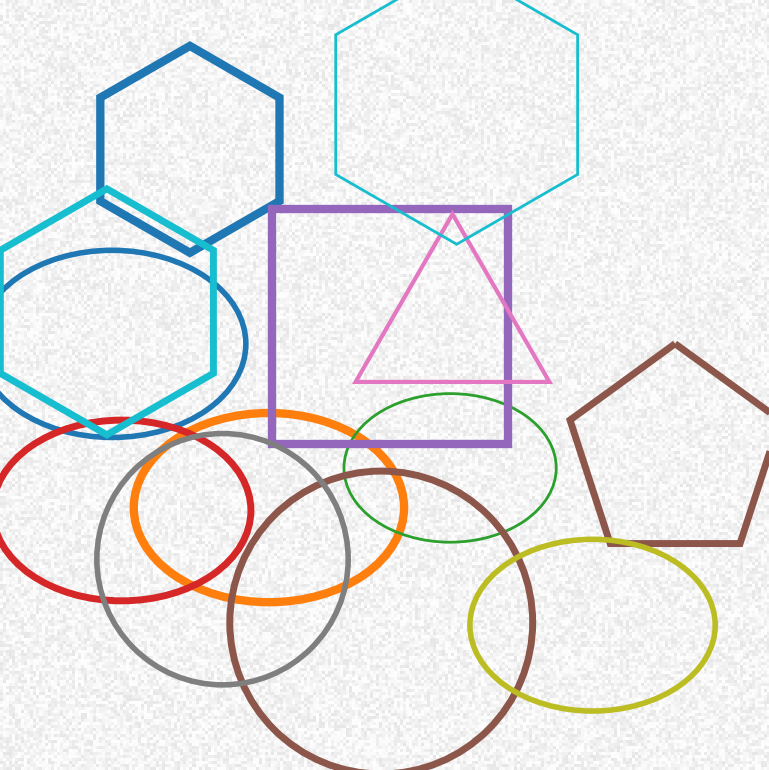[{"shape": "oval", "thickness": 2, "radius": 0.87, "center": [0.146, 0.553]}, {"shape": "hexagon", "thickness": 3, "radius": 0.67, "center": [0.247, 0.806]}, {"shape": "oval", "thickness": 3, "radius": 0.88, "center": [0.349, 0.341]}, {"shape": "oval", "thickness": 1, "radius": 0.69, "center": [0.585, 0.392]}, {"shape": "oval", "thickness": 2.5, "radius": 0.84, "center": [0.158, 0.337]}, {"shape": "square", "thickness": 3, "radius": 0.76, "center": [0.507, 0.576]}, {"shape": "pentagon", "thickness": 2.5, "radius": 0.72, "center": [0.877, 0.41]}, {"shape": "circle", "thickness": 2.5, "radius": 0.98, "center": [0.495, 0.192]}, {"shape": "triangle", "thickness": 1.5, "radius": 0.73, "center": [0.588, 0.577]}, {"shape": "circle", "thickness": 2, "radius": 0.82, "center": [0.289, 0.274]}, {"shape": "oval", "thickness": 2, "radius": 0.8, "center": [0.77, 0.188]}, {"shape": "hexagon", "thickness": 1, "radius": 0.91, "center": [0.593, 0.864]}, {"shape": "hexagon", "thickness": 2.5, "radius": 0.8, "center": [0.139, 0.595]}]